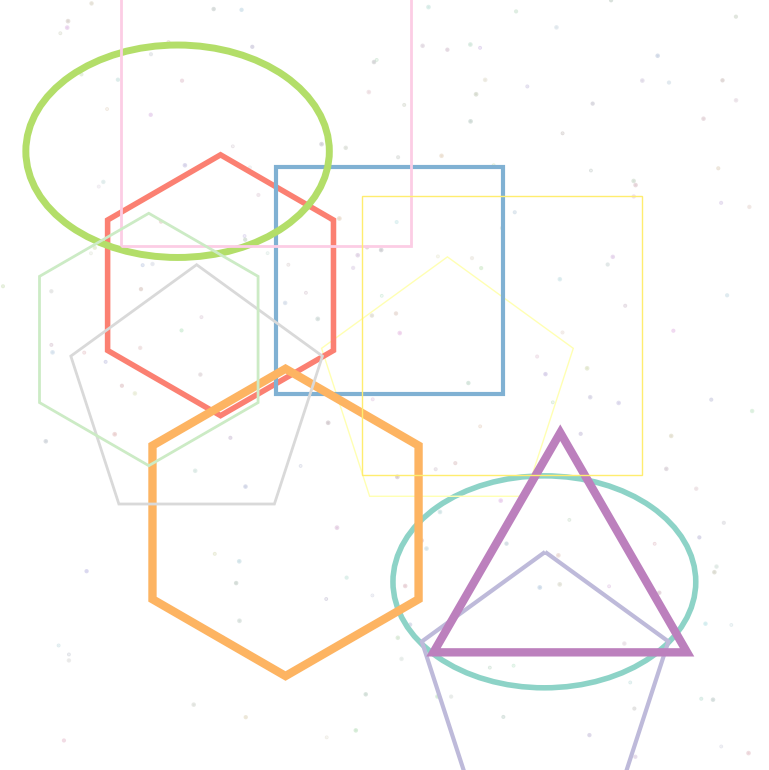[{"shape": "oval", "thickness": 2, "radius": 0.98, "center": [0.707, 0.244]}, {"shape": "pentagon", "thickness": 0.5, "radius": 0.86, "center": [0.581, 0.495]}, {"shape": "pentagon", "thickness": 1.5, "radius": 0.84, "center": [0.708, 0.115]}, {"shape": "hexagon", "thickness": 2, "radius": 0.85, "center": [0.286, 0.63]}, {"shape": "square", "thickness": 1.5, "radius": 0.74, "center": [0.506, 0.636]}, {"shape": "hexagon", "thickness": 3, "radius": 1.0, "center": [0.371, 0.322]}, {"shape": "oval", "thickness": 2.5, "radius": 0.99, "center": [0.231, 0.804]}, {"shape": "square", "thickness": 1, "radius": 0.94, "center": [0.345, 0.868]}, {"shape": "pentagon", "thickness": 1, "radius": 0.86, "center": [0.255, 0.484]}, {"shape": "triangle", "thickness": 3, "radius": 0.95, "center": [0.728, 0.248]}, {"shape": "hexagon", "thickness": 1, "radius": 0.82, "center": [0.193, 0.559]}, {"shape": "square", "thickness": 0.5, "radius": 0.91, "center": [0.652, 0.564]}]